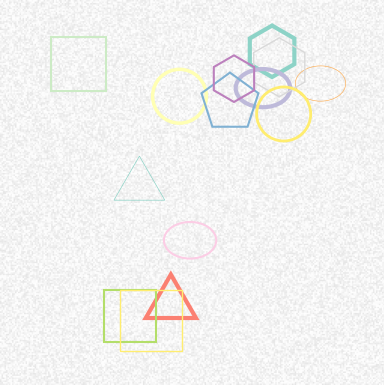[{"shape": "triangle", "thickness": 0.5, "radius": 0.38, "center": [0.362, 0.518]}, {"shape": "hexagon", "thickness": 3, "radius": 0.33, "center": [0.707, 0.867]}, {"shape": "circle", "thickness": 2.5, "radius": 0.35, "center": [0.466, 0.75]}, {"shape": "oval", "thickness": 3, "radius": 0.35, "center": [0.683, 0.771]}, {"shape": "triangle", "thickness": 3, "radius": 0.38, "center": [0.444, 0.212]}, {"shape": "pentagon", "thickness": 1.5, "radius": 0.39, "center": [0.597, 0.734]}, {"shape": "oval", "thickness": 0.5, "radius": 0.33, "center": [0.832, 0.783]}, {"shape": "square", "thickness": 1.5, "radius": 0.34, "center": [0.337, 0.178]}, {"shape": "oval", "thickness": 1.5, "radius": 0.34, "center": [0.494, 0.376]}, {"shape": "hexagon", "thickness": 1, "radius": 0.38, "center": [0.725, 0.825]}, {"shape": "hexagon", "thickness": 1.5, "radius": 0.3, "center": [0.608, 0.796]}, {"shape": "square", "thickness": 1.5, "radius": 0.36, "center": [0.204, 0.834]}, {"shape": "square", "thickness": 1, "radius": 0.4, "center": [0.393, 0.167]}, {"shape": "circle", "thickness": 2, "radius": 0.35, "center": [0.737, 0.704]}]